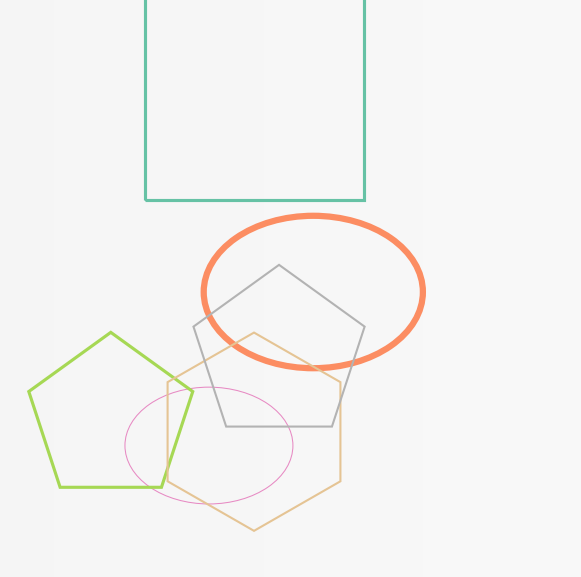[{"shape": "square", "thickness": 1.5, "radius": 0.94, "center": [0.438, 0.841]}, {"shape": "oval", "thickness": 3, "radius": 0.94, "center": [0.539, 0.494]}, {"shape": "oval", "thickness": 0.5, "radius": 0.72, "center": [0.359, 0.228]}, {"shape": "pentagon", "thickness": 1.5, "radius": 0.74, "center": [0.191, 0.275]}, {"shape": "hexagon", "thickness": 1, "radius": 0.86, "center": [0.437, 0.252]}, {"shape": "pentagon", "thickness": 1, "radius": 0.77, "center": [0.48, 0.386]}]